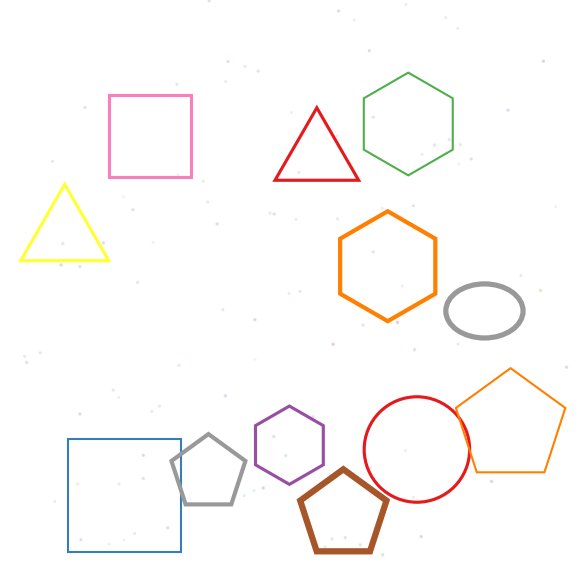[{"shape": "triangle", "thickness": 1.5, "radius": 0.42, "center": [0.549, 0.729]}, {"shape": "circle", "thickness": 1.5, "radius": 0.46, "center": [0.722, 0.221]}, {"shape": "square", "thickness": 1, "radius": 0.49, "center": [0.216, 0.141]}, {"shape": "hexagon", "thickness": 1, "radius": 0.44, "center": [0.707, 0.784]}, {"shape": "hexagon", "thickness": 1.5, "radius": 0.34, "center": [0.501, 0.228]}, {"shape": "pentagon", "thickness": 1, "radius": 0.5, "center": [0.884, 0.262]}, {"shape": "hexagon", "thickness": 2, "radius": 0.48, "center": [0.671, 0.538]}, {"shape": "triangle", "thickness": 1.5, "radius": 0.44, "center": [0.112, 0.592]}, {"shape": "pentagon", "thickness": 3, "radius": 0.39, "center": [0.595, 0.108]}, {"shape": "square", "thickness": 1.5, "radius": 0.36, "center": [0.261, 0.764]}, {"shape": "oval", "thickness": 2.5, "radius": 0.33, "center": [0.839, 0.461]}, {"shape": "pentagon", "thickness": 2, "radius": 0.34, "center": [0.361, 0.18]}]